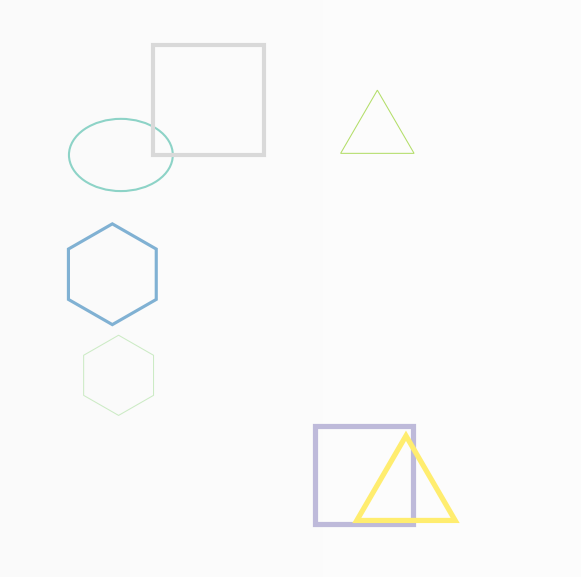[{"shape": "oval", "thickness": 1, "radius": 0.45, "center": [0.208, 0.731]}, {"shape": "square", "thickness": 2.5, "radius": 0.42, "center": [0.626, 0.177]}, {"shape": "hexagon", "thickness": 1.5, "radius": 0.44, "center": [0.193, 0.524]}, {"shape": "triangle", "thickness": 0.5, "radius": 0.36, "center": [0.649, 0.77]}, {"shape": "square", "thickness": 2, "radius": 0.48, "center": [0.36, 0.826]}, {"shape": "hexagon", "thickness": 0.5, "radius": 0.35, "center": [0.204, 0.349]}, {"shape": "triangle", "thickness": 2.5, "radius": 0.49, "center": [0.698, 0.147]}]